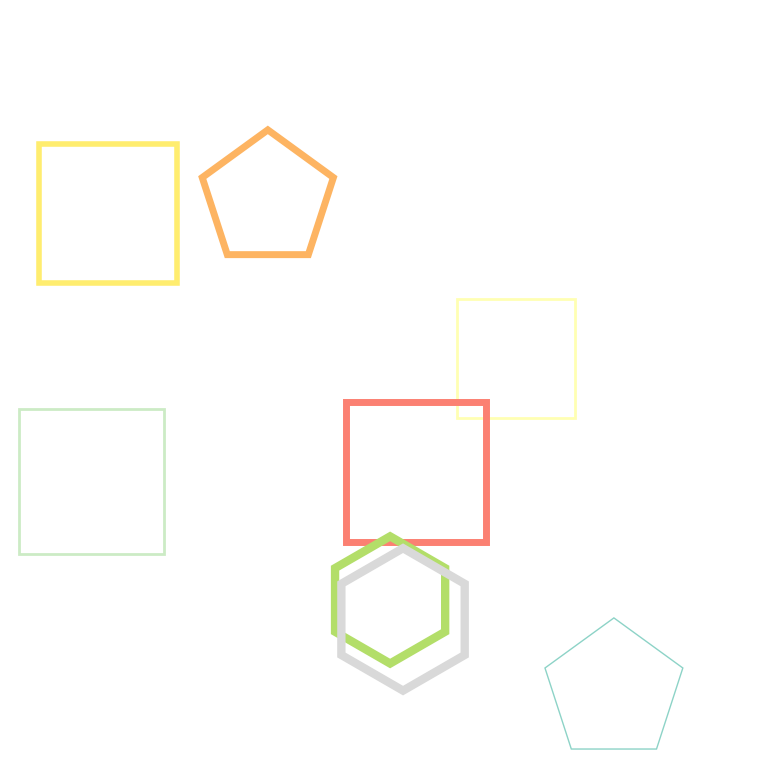[{"shape": "pentagon", "thickness": 0.5, "radius": 0.47, "center": [0.797, 0.103]}, {"shape": "square", "thickness": 1, "radius": 0.38, "center": [0.67, 0.534]}, {"shape": "square", "thickness": 2.5, "radius": 0.45, "center": [0.541, 0.387]}, {"shape": "pentagon", "thickness": 2.5, "radius": 0.45, "center": [0.348, 0.742]}, {"shape": "hexagon", "thickness": 3, "radius": 0.41, "center": [0.507, 0.221]}, {"shape": "hexagon", "thickness": 3, "radius": 0.46, "center": [0.523, 0.196]}, {"shape": "square", "thickness": 1, "radius": 0.47, "center": [0.119, 0.375]}, {"shape": "square", "thickness": 2, "radius": 0.45, "center": [0.14, 0.722]}]